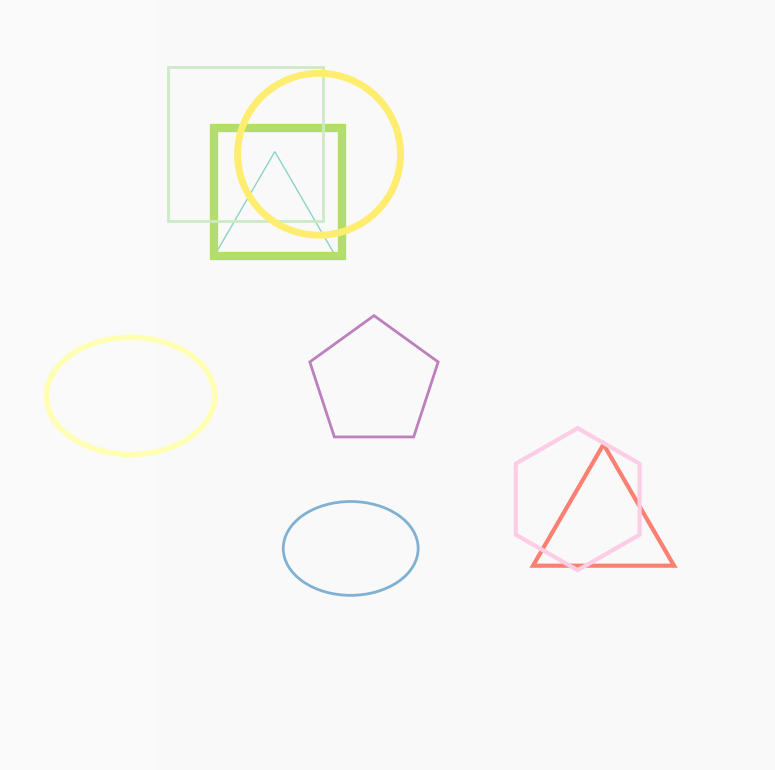[{"shape": "triangle", "thickness": 0.5, "radius": 0.46, "center": [0.355, 0.71]}, {"shape": "oval", "thickness": 2, "radius": 0.54, "center": [0.169, 0.486]}, {"shape": "triangle", "thickness": 1.5, "radius": 0.53, "center": [0.779, 0.318]}, {"shape": "oval", "thickness": 1, "radius": 0.44, "center": [0.453, 0.288]}, {"shape": "square", "thickness": 3, "radius": 0.42, "center": [0.359, 0.75]}, {"shape": "hexagon", "thickness": 1.5, "radius": 0.46, "center": [0.745, 0.352]}, {"shape": "pentagon", "thickness": 1, "radius": 0.44, "center": [0.483, 0.503]}, {"shape": "square", "thickness": 1, "radius": 0.5, "center": [0.317, 0.813]}, {"shape": "circle", "thickness": 2.5, "radius": 0.53, "center": [0.412, 0.8]}]